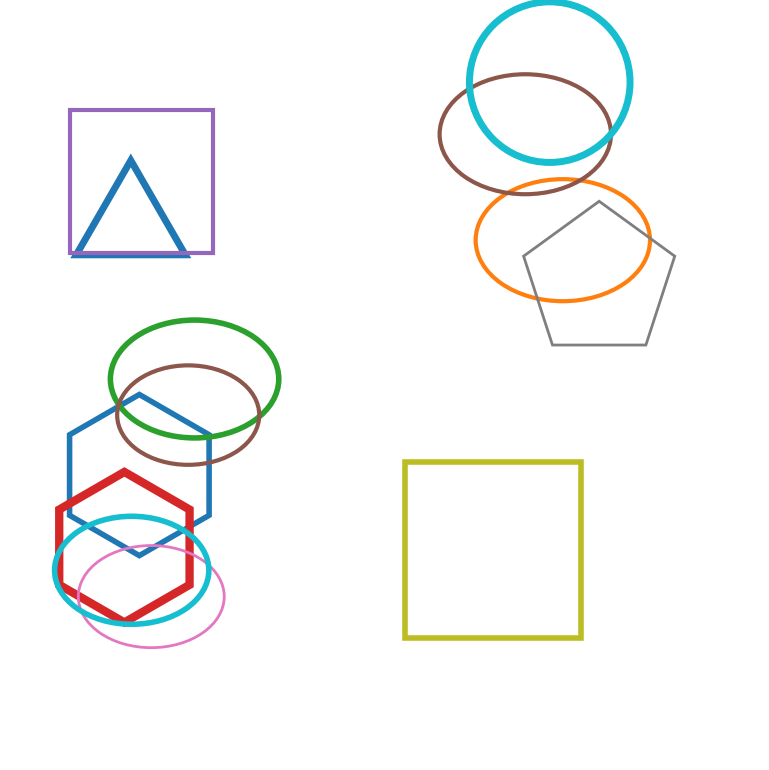[{"shape": "triangle", "thickness": 2.5, "radius": 0.41, "center": [0.17, 0.71]}, {"shape": "hexagon", "thickness": 2, "radius": 0.52, "center": [0.181, 0.383]}, {"shape": "oval", "thickness": 1.5, "radius": 0.57, "center": [0.731, 0.688]}, {"shape": "oval", "thickness": 2, "radius": 0.55, "center": [0.253, 0.508]}, {"shape": "hexagon", "thickness": 3, "radius": 0.49, "center": [0.162, 0.289]}, {"shape": "square", "thickness": 1.5, "radius": 0.46, "center": [0.184, 0.765]}, {"shape": "oval", "thickness": 1.5, "radius": 0.46, "center": [0.244, 0.461]}, {"shape": "oval", "thickness": 1.5, "radius": 0.56, "center": [0.682, 0.826]}, {"shape": "oval", "thickness": 1, "radius": 0.47, "center": [0.196, 0.225]}, {"shape": "pentagon", "thickness": 1, "radius": 0.52, "center": [0.778, 0.635]}, {"shape": "square", "thickness": 2, "radius": 0.57, "center": [0.64, 0.286]}, {"shape": "circle", "thickness": 2.5, "radius": 0.52, "center": [0.714, 0.893]}, {"shape": "oval", "thickness": 2, "radius": 0.5, "center": [0.171, 0.259]}]